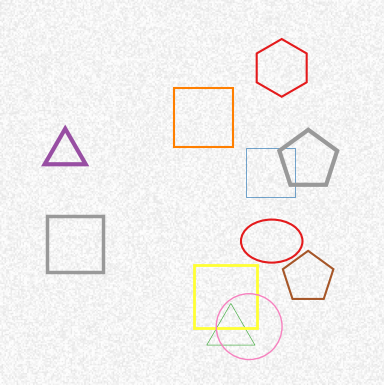[{"shape": "oval", "thickness": 1.5, "radius": 0.4, "center": [0.706, 0.374]}, {"shape": "hexagon", "thickness": 1.5, "radius": 0.37, "center": [0.732, 0.824]}, {"shape": "square", "thickness": 0.5, "radius": 0.31, "center": [0.703, 0.552]}, {"shape": "triangle", "thickness": 0.5, "radius": 0.36, "center": [0.6, 0.14]}, {"shape": "triangle", "thickness": 3, "radius": 0.31, "center": [0.169, 0.604]}, {"shape": "square", "thickness": 1.5, "radius": 0.38, "center": [0.528, 0.694]}, {"shape": "square", "thickness": 2, "radius": 0.4, "center": [0.586, 0.23]}, {"shape": "pentagon", "thickness": 1.5, "radius": 0.35, "center": [0.8, 0.279]}, {"shape": "circle", "thickness": 1, "radius": 0.43, "center": [0.647, 0.152]}, {"shape": "square", "thickness": 2.5, "radius": 0.37, "center": [0.195, 0.366]}, {"shape": "pentagon", "thickness": 3, "radius": 0.39, "center": [0.801, 0.584]}]